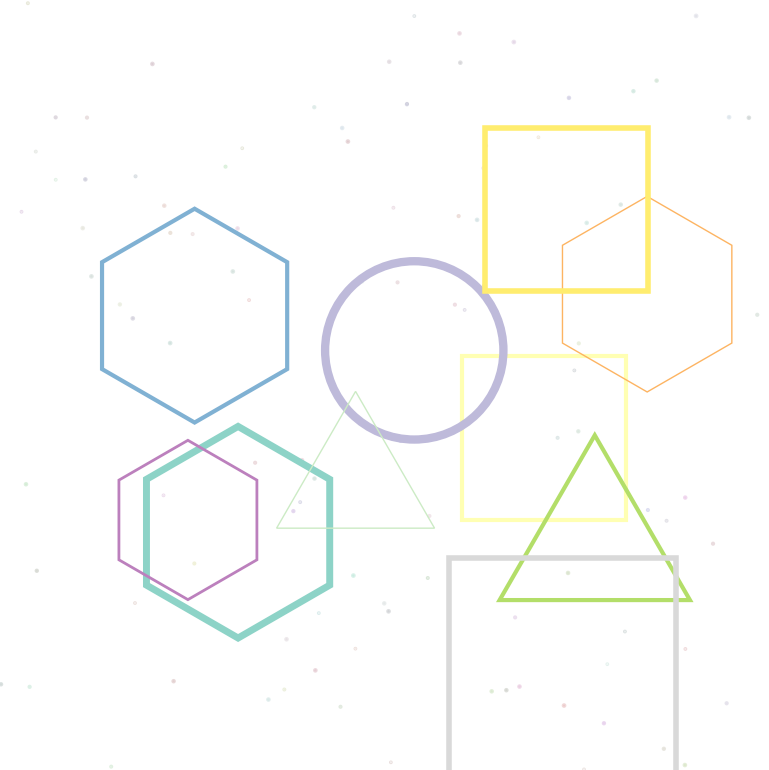[{"shape": "hexagon", "thickness": 2.5, "radius": 0.69, "center": [0.309, 0.309]}, {"shape": "square", "thickness": 1.5, "radius": 0.53, "center": [0.706, 0.432]}, {"shape": "circle", "thickness": 3, "radius": 0.58, "center": [0.538, 0.545]}, {"shape": "hexagon", "thickness": 1.5, "radius": 0.69, "center": [0.253, 0.59]}, {"shape": "hexagon", "thickness": 0.5, "radius": 0.63, "center": [0.84, 0.618]}, {"shape": "triangle", "thickness": 1.5, "radius": 0.71, "center": [0.772, 0.292]}, {"shape": "square", "thickness": 2, "radius": 0.74, "center": [0.73, 0.128]}, {"shape": "hexagon", "thickness": 1, "radius": 0.52, "center": [0.244, 0.325]}, {"shape": "triangle", "thickness": 0.5, "radius": 0.59, "center": [0.462, 0.373]}, {"shape": "square", "thickness": 2, "radius": 0.53, "center": [0.736, 0.728]}]